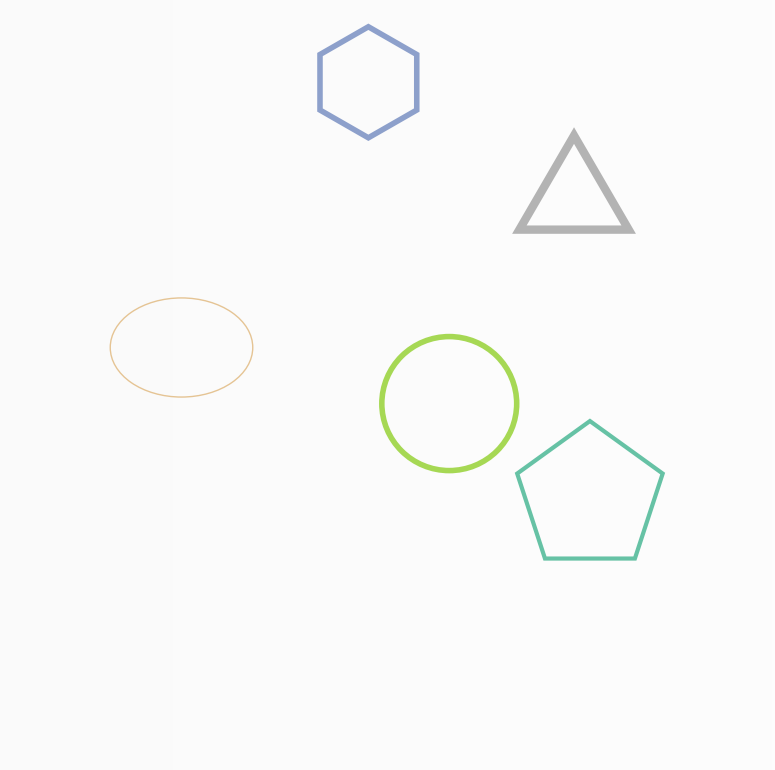[{"shape": "pentagon", "thickness": 1.5, "radius": 0.49, "center": [0.761, 0.354]}, {"shape": "hexagon", "thickness": 2, "radius": 0.36, "center": [0.475, 0.893]}, {"shape": "circle", "thickness": 2, "radius": 0.44, "center": [0.58, 0.476]}, {"shape": "oval", "thickness": 0.5, "radius": 0.46, "center": [0.234, 0.549]}, {"shape": "triangle", "thickness": 3, "radius": 0.41, "center": [0.741, 0.743]}]